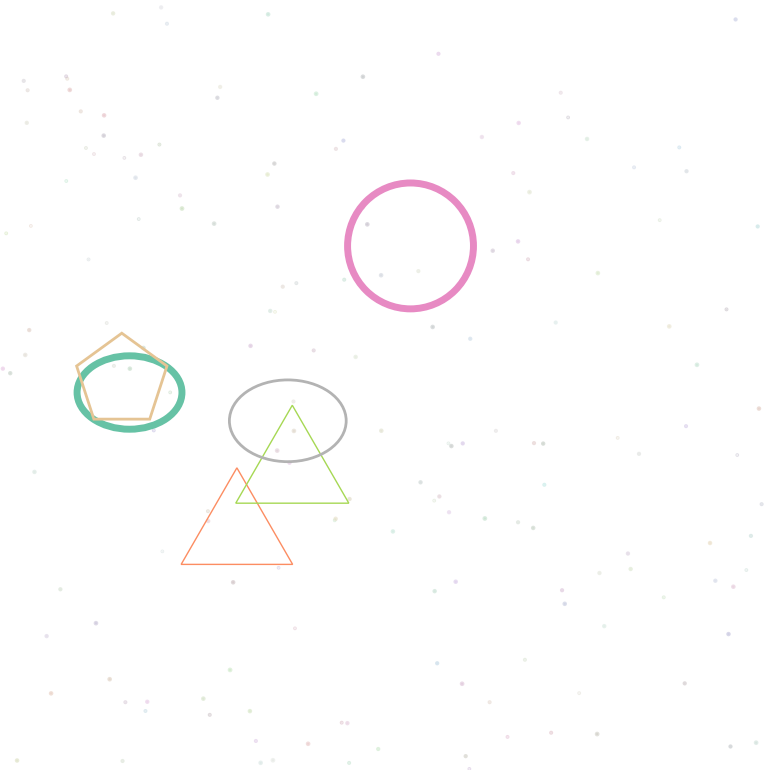[{"shape": "oval", "thickness": 2.5, "radius": 0.34, "center": [0.168, 0.49]}, {"shape": "triangle", "thickness": 0.5, "radius": 0.42, "center": [0.308, 0.309]}, {"shape": "circle", "thickness": 2.5, "radius": 0.41, "center": [0.533, 0.681]}, {"shape": "triangle", "thickness": 0.5, "radius": 0.42, "center": [0.38, 0.389]}, {"shape": "pentagon", "thickness": 1, "radius": 0.31, "center": [0.158, 0.506]}, {"shape": "oval", "thickness": 1, "radius": 0.38, "center": [0.374, 0.454]}]